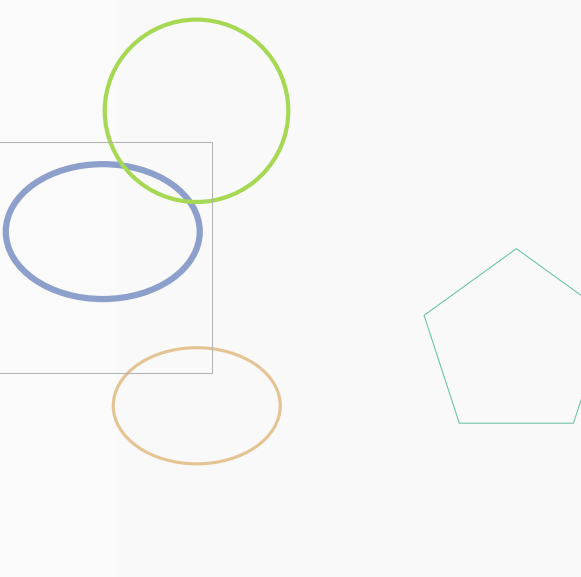[{"shape": "pentagon", "thickness": 0.5, "radius": 0.84, "center": [0.888, 0.401]}, {"shape": "oval", "thickness": 3, "radius": 0.83, "center": [0.177, 0.598]}, {"shape": "circle", "thickness": 2, "radius": 0.79, "center": [0.338, 0.807]}, {"shape": "oval", "thickness": 1.5, "radius": 0.72, "center": [0.339, 0.296]}, {"shape": "square", "thickness": 0.5, "radius": 1.0, "center": [0.165, 0.554]}]